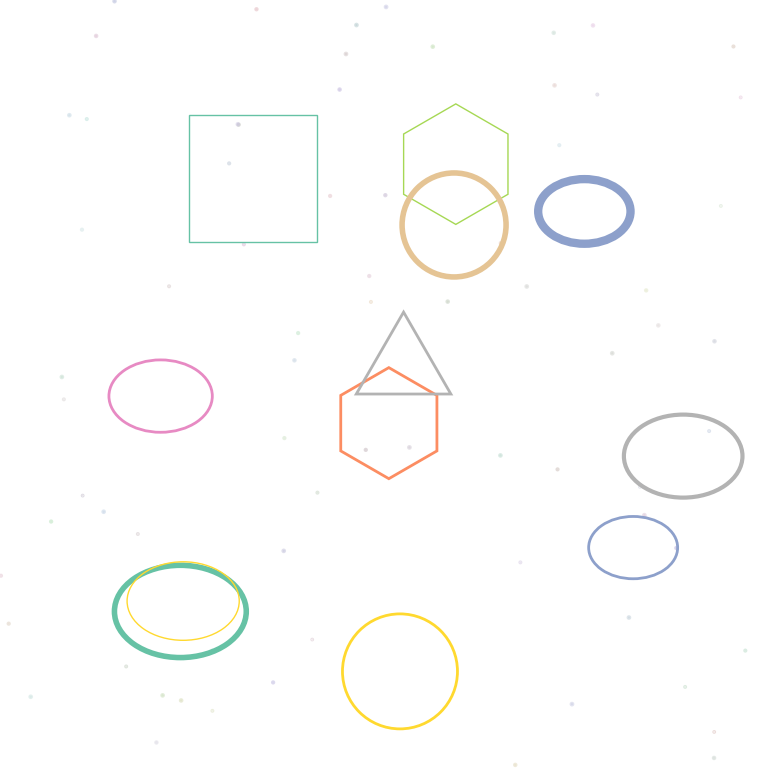[{"shape": "square", "thickness": 0.5, "radius": 0.41, "center": [0.329, 0.768]}, {"shape": "oval", "thickness": 2, "radius": 0.43, "center": [0.234, 0.206]}, {"shape": "hexagon", "thickness": 1, "radius": 0.36, "center": [0.505, 0.45]}, {"shape": "oval", "thickness": 1, "radius": 0.29, "center": [0.822, 0.289]}, {"shape": "oval", "thickness": 3, "radius": 0.3, "center": [0.759, 0.725]}, {"shape": "oval", "thickness": 1, "radius": 0.34, "center": [0.209, 0.486]}, {"shape": "hexagon", "thickness": 0.5, "radius": 0.39, "center": [0.592, 0.787]}, {"shape": "circle", "thickness": 1, "radius": 0.37, "center": [0.519, 0.128]}, {"shape": "oval", "thickness": 0.5, "radius": 0.36, "center": [0.238, 0.219]}, {"shape": "circle", "thickness": 2, "radius": 0.34, "center": [0.59, 0.708]}, {"shape": "oval", "thickness": 1.5, "radius": 0.39, "center": [0.887, 0.408]}, {"shape": "triangle", "thickness": 1, "radius": 0.35, "center": [0.524, 0.524]}]